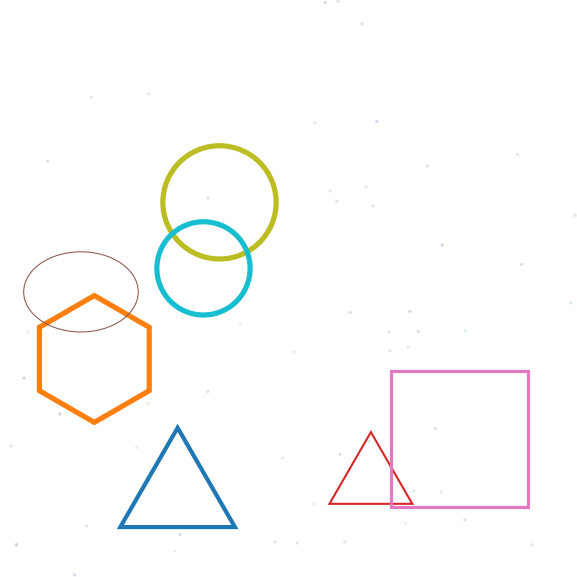[{"shape": "triangle", "thickness": 2, "radius": 0.57, "center": [0.308, 0.144]}, {"shape": "hexagon", "thickness": 2.5, "radius": 0.55, "center": [0.163, 0.378]}, {"shape": "triangle", "thickness": 1, "radius": 0.41, "center": [0.642, 0.168]}, {"shape": "oval", "thickness": 0.5, "radius": 0.5, "center": [0.14, 0.494]}, {"shape": "square", "thickness": 1.5, "radius": 0.59, "center": [0.795, 0.239]}, {"shape": "circle", "thickness": 2.5, "radius": 0.49, "center": [0.38, 0.649]}, {"shape": "circle", "thickness": 2.5, "radius": 0.4, "center": [0.352, 0.534]}]